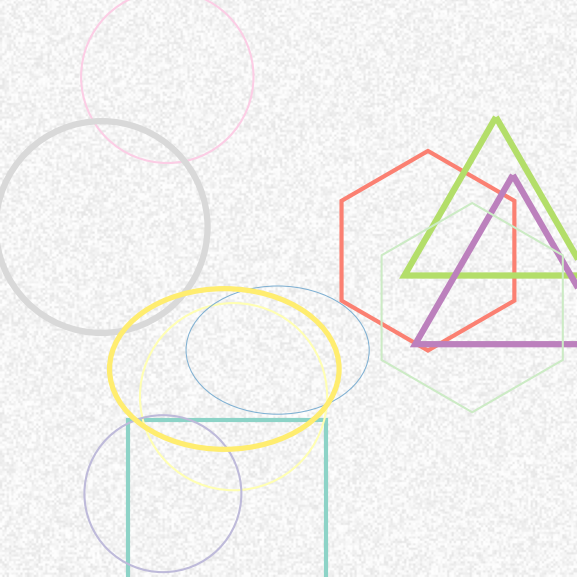[{"shape": "square", "thickness": 2, "radius": 0.86, "center": [0.393, 0.1]}, {"shape": "circle", "thickness": 1, "radius": 0.81, "center": [0.404, 0.312]}, {"shape": "circle", "thickness": 1, "radius": 0.68, "center": [0.282, 0.144]}, {"shape": "hexagon", "thickness": 2, "radius": 0.86, "center": [0.741, 0.565]}, {"shape": "oval", "thickness": 0.5, "radius": 0.79, "center": [0.481, 0.393]}, {"shape": "triangle", "thickness": 3, "radius": 0.91, "center": [0.859, 0.614]}, {"shape": "circle", "thickness": 1, "radius": 0.75, "center": [0.29, 0.866]}, {"shape": "circle", "thickness": 3, "radius": 0.92, "center": [0.176, 0.606]}, {"shape": "triangle", "thickness": 3, "radius": 0.98, "center": [0.888, 0.501]}, {"shape": "hexagon", "thickness": 1, "radius": 0.91, "center": [0.818, 0.466]}, {"shape": "oval", "thickness": 2.5, "radius": 0.99, "center": [0.388, 0.36]}]